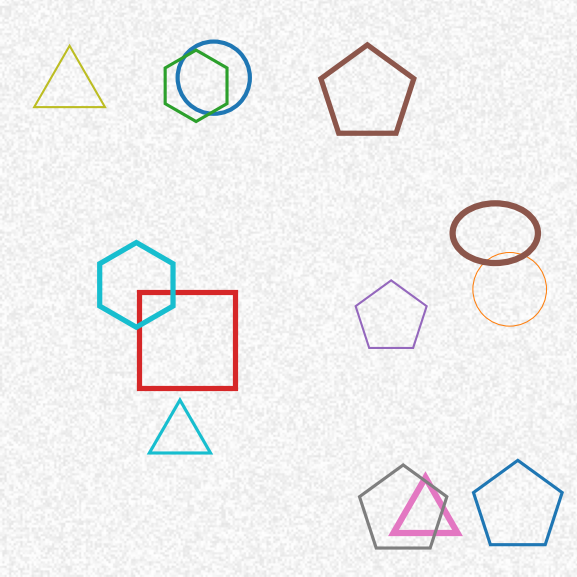[{"shape": "circle", "thickness": 2, "radius": 0.31, "center": [0.37, 0.865]}, {"shape": "pentagon", "thickness": 1.5, "radius": 0.4, "center": [0.897, 0.121]}, {"shape": "circle", "thickness": 0.5, "radius": 0.32, "center": [0.883, 0.498]}, {"shape": "hexagon", "thickness": 1.5, "radius": 0.31, "center": [0.34, 0.851]}, {"shape": "square", "thickness": 2.5, "radius": 0.41, "center": [0.323, 0.41]}, {"shape": "pentagon", "thickness": 1, "radius": 0.32, "center": [0.677, 0.449]}, {"shape": "pentagon", "thickness": 2.5, "radius": 0.42, "center": [0.636, 0.837]}, {"shape": "oval", "thickness": 3, "radius": 0.37, "center": [0.858, 0.595]}, {"shape": "triangle", "thickness": 3, "radius": 0.32, "center": [0.737, 0.108]}, {"shape": "pentagon", "thickness": 1.5, "radius": 0.4, "center": [0.698, 0.114]}, {"shape": "triangle", "thickness": 1, "radius": 0.35, "center": [0.12, 0.849]}, {"shape": "triangle", "thickness": 1.5, "radius": 0.31, "center": [0.312, 0.245]}, {"shape": "hexagon", "thickness": 2.5, "radius": 0.37, "center": [0.236, 0.506]}]